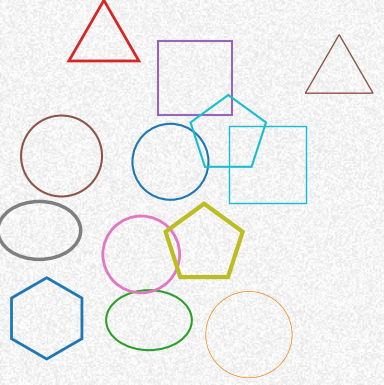[{"shape": "circle", "thickness": 1.5, "radius": 0.49, "center": [0.443, 0.58]}, {"shape": "hexagon", "thickness": 2, "radius": 0.53, "center": [0.121, 0.173]}, {"shape": "circle", "thickness": 0.5, "radius": 0.56, "center": [0.647, 0.131]}, {"shape": "oval", "thickness": 1.5, "radius": 0.56, "center": [0.387, 0.168]}, {"shape": "triangle", "thickness": 2, "radius": 0.53, "center": [0.27, 0.894]}, {"shape": "square", "thickness": 1.5, "radius": 0.48, "center": [0.507, 0.796]}, {"shape": "triangle", "thickness": 1, "radius": 0.51, "center": [0.881, 0.809]}, {"shape": "circle", "thickness": 1.5, "radius": 0.53, "center": [0.16, 0.595]}, {"shape": "circle", "thickness": 2, "radius": 0.5, "center": [0.367, 0.339]}, {"shape": "oval", "thickness": 2.5, "radius": 0.54, "center": [0.102, 0.401]}, {"shape": "pentagon", "thickness": 3, "radius": 0.53, "center": [0.53, 0.365]}, {"shape": "square", "thickness": 1, "radius": 0.5, "center": [0.695, 0.573]}, {"shape": "pentagon", "thickness": 1.5, "radius": 0.52, "center": [0.593, 0.65]}]